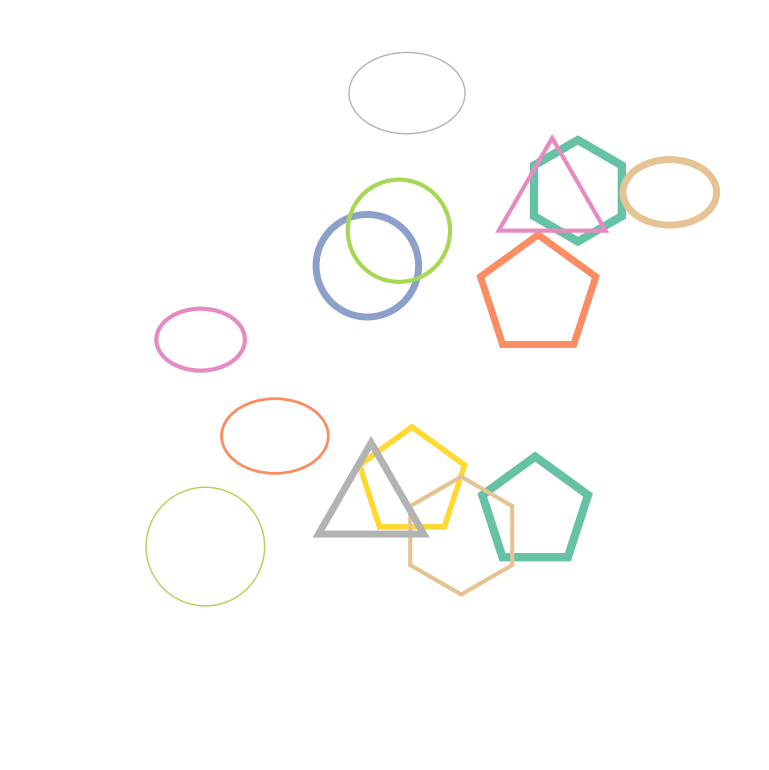[{"shape": "pentagon", "thickness": 3, "radius": 0.36, "center": [0.695, 0.335]}, {"shape": "hexagon", "thickness": 3, "radius": 0.33, "center": [0.751, 0.752]}, {"shape": "oval", "thickness": 1, "radius": 0.35, "center": [0.357, 0.434]}, {"shape": "pentagon", "thickness": 2.5, "radius": 0.39, "center": [0.699, 0.616]}, {"shape": "circle", "thickness": 2.5, "radius": 0.33, "center": [0.477, 0.655]}, {"shape": "oval", "thickness": 1.5, "radius": 0.29, "center": [0.261, 0.559]}, {"shape": "triangle", "thickness": 1.5, "radius": 0.4, "center": [0.717, 0.741]}, {"shape": "circle", "thickness": 1.5, "radius": 0.33, "center": [0.518, 0.7]}, {"shape": "circle", "thickness": 0.5, "radius": 0.39, "center": [0.267, 0.29]}, {"shape": "pentagon", "thickness": 2, "radius": 0.36, "center": [0.535, 0.374]}, {"shape": "oval", "thickness": 2.5, "radius": 0.3, "center": [0.87, 0.75]}, {"shape": "hexagon", "thickness": 1.5, "radius": 0.38, "center": [0.599, 0.304]}, {"shape": "oval", "thickness": 0.5, "radius": 0.38, "center": [0.529, 0.879]}, {"shape": "triangle", "thickness": 2.5, "radius": 0.39, "center": [0.482, 0.346]}]